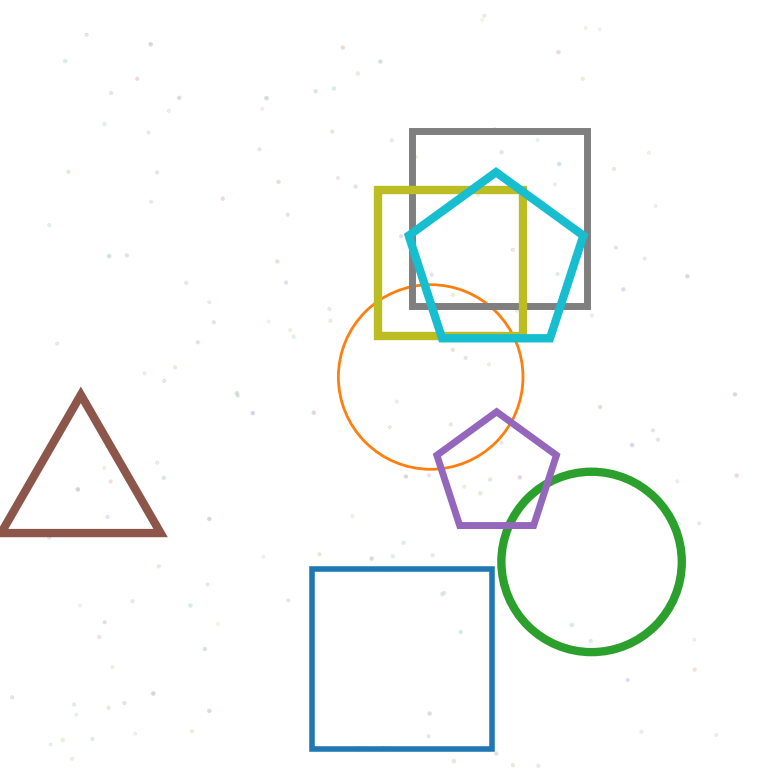[{"shape": "square", "thickness": 2, "radius": 0.59, "center": [0.522, 0.144]}, {"shape": "circle", "thickness": 1, "radius": 0.6, "center": [0.559, 0.51]}, {"shape": "circle", "thickness": 3, "radius": 0.59, "center": [0.768, 0.27]}, {"shape": "pentagon", "thickness": 2.5, "radius": 0.41, "center": [0.645, 0.384]}, {"shape": "triangle", "thickness": 3, "radius": 0.6, "center": [0.105, 0.368]}, {"shape": "square", "thickness": 2.5, "radius": 0.57, "center": [0.649, 0.716]}, {"shape": "square", "thickness": 3, "radius": 0.47, "center": [0.585, 0.658]}, {"shape": "pentagon", "thickness": 3, "radius": 0.6, "center": [0.644, 0.657]}]